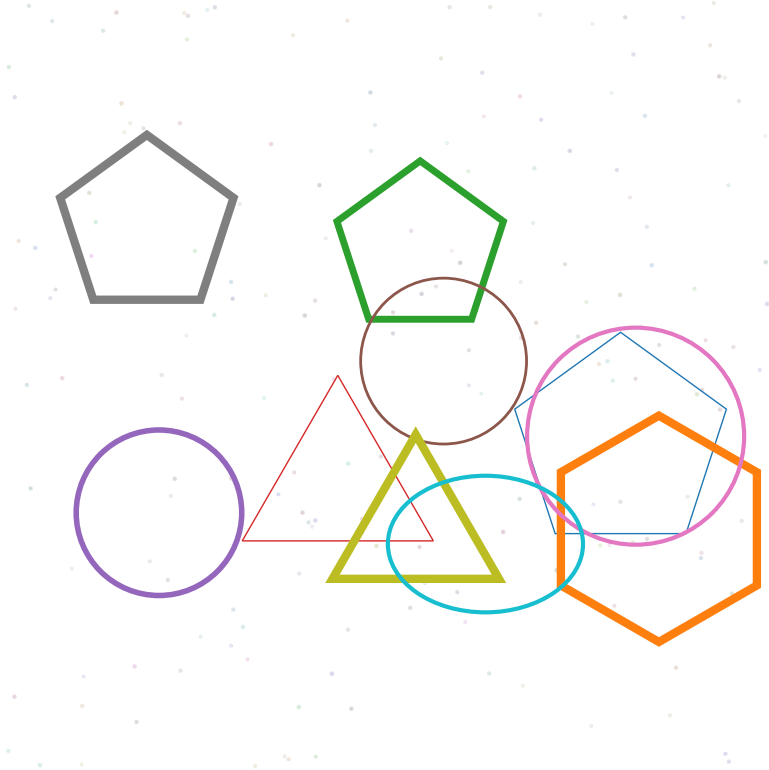[{"shape": "pentagon", "thickness": 0.5, "radius": 0.72, "center": [0.806, 0.424]}, {"shape": "hexagon", "thickness": 3, "radius": 0.73, "center": [0.856, 0.313]}, {"shape": "pentagon", "thickness": 2.5, "radius": 0.57, "center": [0.546, 0.677]}, {"shape": "triangle", "thickness": 0.5, "radius": 0.72, "center": [0.439, 0.369]}, {"shape": "circle", "thickness": 2, "radius": 0.54, "center": [0.206, 0.334]}, {"shape": "circle", "thickness": 1, "radius": 0.54, "center": [0.576, 0.531]}, {"shape": "circle", "thickness": 1.5, "radius": 0.7, "center": [0.825, 0.434]}, {"shape": "pentagon", "thickness": 3, "radius": 0.59, "center": [0.191, 0.706]}, {"shape": "triangle", "thickness": 3, "radius": 0.62, "center": [0.54, 0.311]}, {"shape": "oval", "thickness": 1.5, "radius": 0.63, "center": [0.63, 0.293]}]